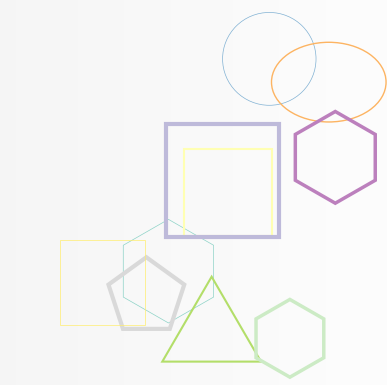[{"shape": "hexagon", "thickness": 0.5, "radius": 0.67, "center": [0.435, 0.296]}, {"shape": "square", "thickness": 1.5, "radius": 0.56, "center": [0.588, 0.501]}, {"shape": "square", "thickness": 3, "radius": 0.73, "center": [0.574, 0.531]}, {"shape": "circle", "thickness": 0.5, "radius": 0.6, "center": [0.695, 0.847]}, {"shape": "oval", "thickness": 1, "radius": 0.74, "center": [0.848, 0.787]}, {"shape": "triangle", "thickness": 1.5, "radius": 0.74, "center": [0.546, 0.134]}, {"shape": "pentagon", "thickness": 3, "radius": 0.51, "center": [0.378, 0.229]}, {"shape": "hexagon", "thickness": 2.5, "radius": 0.6, "center": [0.865, 0.591]}, {"shape": "hexagon", "thickness": 2.5, "radius": 0.5, "center": [0.748, 0.121]}, {"shape": "square", "thickness": 0.5, "radius": 0.55, "center": [0.264, 0.267]}]